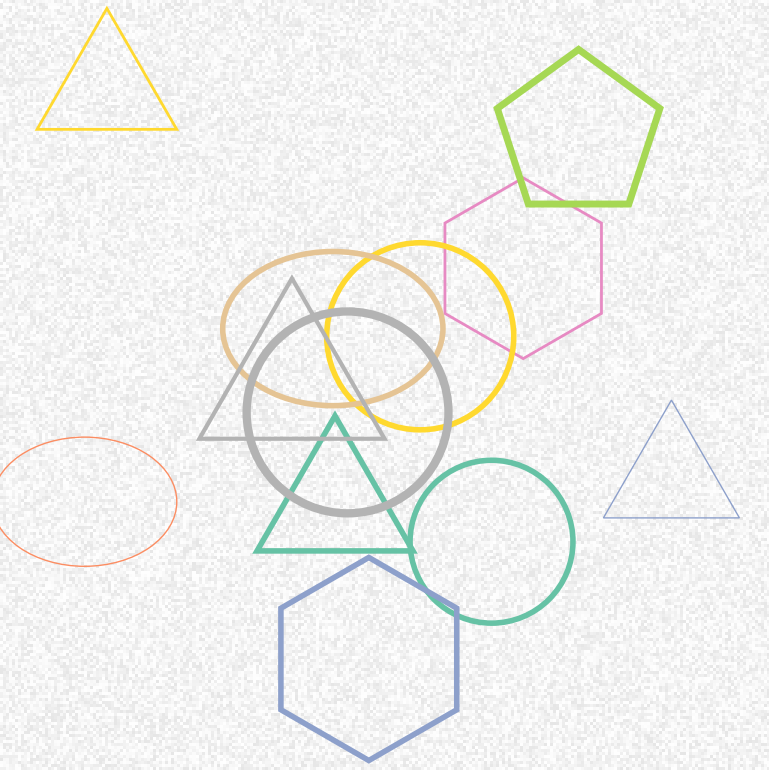[{"shape": "circle", "thickness": 2, "radius": 0.53, "center": [0.638, 0.296]}, {"shape": "triangle", "thickness": 2, "radius": 0.58, "center": [0.435, 0.343]}, {"shape": "oval", "thickness": 0.5, "radius": 0.6, "center": [0.11, 0.348]}, {"shape": "triangle", "thickness": 0.5, "radius": 0.51, "center": [0.872, 0.378]}, {"shape": "hexagon", "thickness": 2, "radius": 0.66, "center": [0.479, 0.144]}, {"shape": "hexagon", "thickness": 1, "radius": 0.59, "center": [0.679, 0.652]}, {"shape": "pentagon", "thickness": 2.5, "radius": 0.55, "center": [0.751, 0.825]}, {"shape": "circle", "thickness": 2, "radius": 0.61, "center": [0.546, 0.563]}, {"shape": "triangle", "thickness": 1, "radius": 0.52, "center": [0.139, 0.884]}, {"shape": "oval", "thickness": 2, "radius": 0.72, "center": [0.432, 0.573]}, {"shape": "triangle", "thickness": 1.5, "radius": 0.69, "center": [0.379, 0.5]}, {"shape": "circle", "thickness": 3, "radius": 0.66, "center": [0.451, 0.464]}]